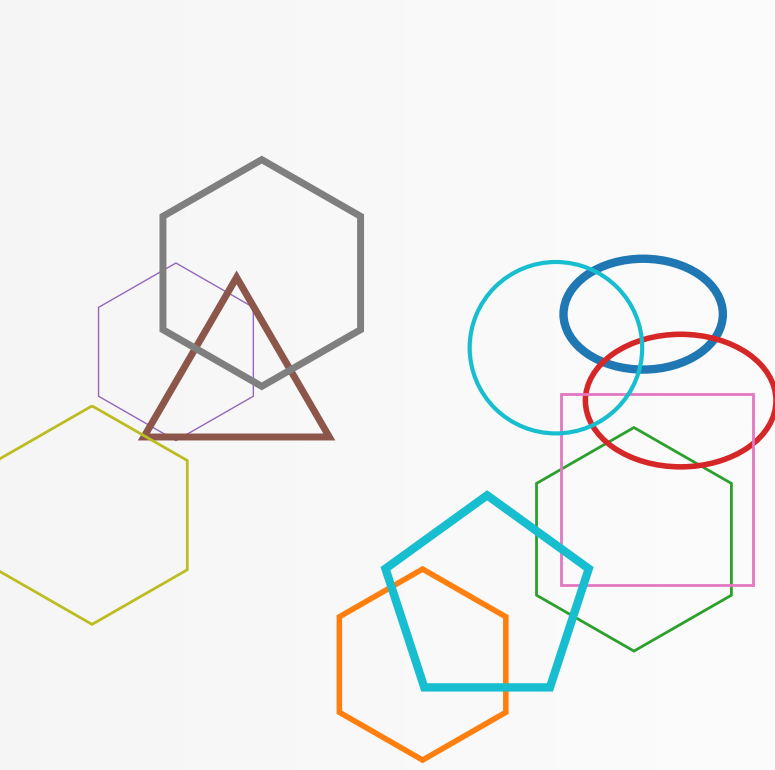[{"shape": "oval", "thickness": 3, "radius": 0.51, "center": [0.83, 0.592]}, {"shape": "hexagon", "thickness": 2, "radius": 0.62, "center": [0.545, 0.137]}, {"shape": "hexagon", "thickness": 1, "radius": 0.73, "center": [0.818, 0.3]}, {"shape": "oval", "thickness": 2, "radius": 0.61, "center": [0.878, 0.48]}, {"shape": "hexagon", "thickness": 0.5, "radius": 0.58, "center": [0.227, 0.543]}, {"shape": "triangle", "thickness": 2.5, "radius": 0.69, "center": [0.305, 0.502]}, {"shape": "square", "thickness": 1, "radius": 0.62, "center": [0.848, 0.364]}, {"shape": "hexagon", "thickness": 2.5, "radius": 0.74, "center": [0.338, 0.645]}, {"shape": "hexagon", "thickness": 1, "radius": 0.71, "center": [0.119, 0.331]}, {"shape": "pentagon", "thickness": 3, "radius": 0.69, "center": [0.629, 0.219]}, {"shape": "circle", "thickness": 1.5, "radius": 0.56, "center": [0.717, 0.548]}]